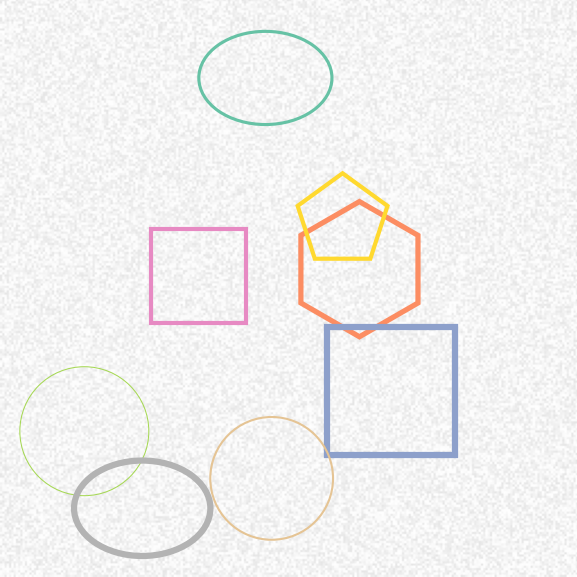[{"shape": "oval", "thickness": 1.5, "radius": 0.58, "center": [0.46, 0.864]}, {"shape": "hexagon", "thickness": 2.5, "radius": 0.59, "center": [0.622, 0.533]}, {"shape": "square", "thickness": 3, "radius": 0.56, "center": [0.677, 0.322]}, {"shape": "square", "thickness": 2, "radius": 0.41, "center": [0.343, 0.521]}, {"shape": "circle", "thickness": 0.5, "radius": 0.56, "center": [0.146, 0.252]}, {"shape": "pentagon", "thickness": 2, "radius": 0.41, "center": [0.593, 0.617]}, {"shape": "circle", "thickness": 1, "radius": 0.53, "center": [0.47, 0.171]}, {"shape": "oval", "thickness": 3, "radius": 0.59, "center": [0.246, 0.119]}]